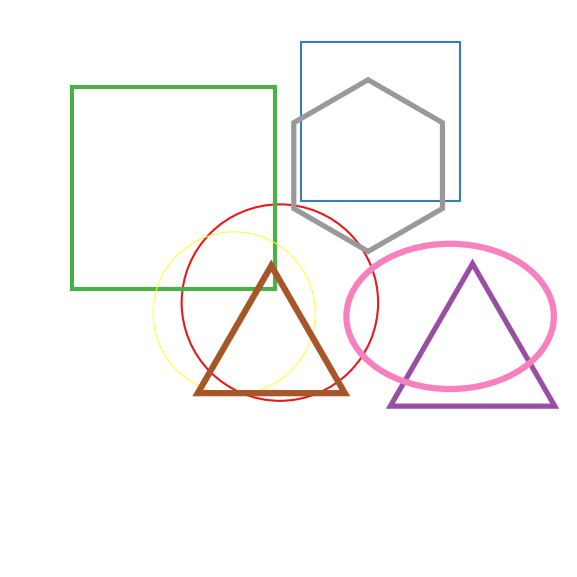[{"shape": "circle", "thickness": 1, "radius": 0.85, "center": [0.485, 0.475]}, {"shape": "square", "thickness": 1, "radius": 0.69, "center": [0.658, 0.789]}, {"shape": "square", "thickness": 2, "radius": 0.88, "center": [0.301, 0.674]}, {"shape": "triangle", "thickness": 2.5, "radius": 0.82, "center": [0.818, 0.378]}, {"shape": "circle", "thickness": 0.5, "radius": 0.7, "center": [0.405, 0.457]}, {"shape": "triangle", "thickness": 3, "radius": 0.74, "center": [0.47, 0.392]}, {"shape": "oval", "thickness": 3, "radius": 0.9, "center": [0.779, 0.451]}, {"shape": "hexagon", "thickness": 2.5, "radius": 0.74, "center": [0.637, 0.712]}]